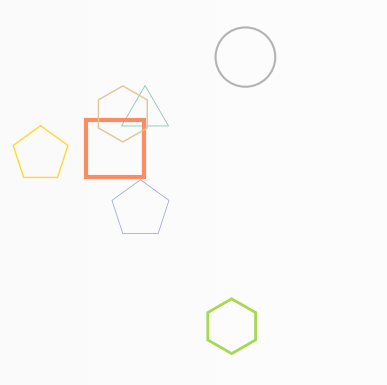[{"shape": "triangle", "thickness": 0.5, "radius": 0.35, "center": [0.374, 0.708]}, {"shape": "square", "thickness": 3, "radius": 0.37, "center": [0.297, 0.615]}, {"shape": "pentagon", "thickness": 0.5, "radius": 0.39, "center": [0.363, 0.456]}, {"shape": "hexagon", "thickness": 2, "radius": 0.36, "center": [0.598, 0.153]}, {"shape": "pentagon", "thickness": 1, "radius": 0.37, "center": [0.105, 0.599]}, {"shape": "hexagon", "thickness": 1, "radius": 0.36, "center": [0.317, 0.704]}, {"shape": "circle", "thickness": 1.5, "radius": 0.39, "center": [0.633, 0.852]}]